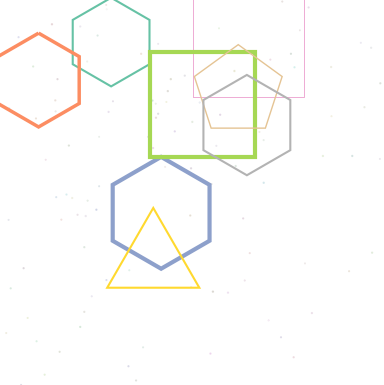[{"shape": "hexagon", "thickness": 1.5, "radius": 0.58, "center": [0.289, 0.891]}, {"shape": "hexagon", "thickness": 2.5, "radius": 0.61, "center": [0.1, 0.792]}, {"shape": "hexagon", "thickness": 3, "radius": 0.73, "center": [0.418, 0.447]}, {"shape": "square", "thickness": 0.5, "radius": 0.72, "center": [0.645, 0.893]}, {"shape": "square", "thickness": 3, "radius": 0.68, "center": [0.525, 0.728]}, {"shape": "triangle", "thickness": 1.5, "radius": 0.69, "center": [0.398, 0.322]}, {"shape": "pentagon", "thickness": 1, "radius": 0.6, "center": [0.619, 0.764]}, {"shape": "hexagon", "thickness": 1.5, "radius": 0.65, "center": [0.641, 0.675]}]